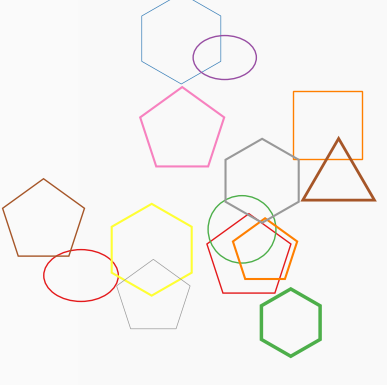[{"shape": "pentagon", "thickness": 1, "radius": 0.57, "center": [0.642, 0.331]}, {"shape": "oval", "thickness": 1, "radius": 0.48, "center": [0.209, 0.284]}, {"shape": "hexagon", "thickness": 0.5, "radius": 0.59, "center": [0.468, 0.9]}, {"shape": "hexagon", "thickness": 2.5, "radius": 0.44, "center": [0.75, 0.162]}, {"shape": "circle", "thickness": 1, "radius": 0.44, "center": [0.625, 0.404]}, {"shape": "oval", "thickness": 1, "radius": 0.41, "center": [0.58, 0.851]}, {"shape": "square", "thickness": 1, "radius": 0.44, "center": [0.844, 0.676]}, {"shape": "pentagon", "thickness": 1.5, "radius": 0.44, "center": [0.684, 0.346]}, {"shape": "hexagon", "thickness": 1.5, "radius": 0.6, "center": [0.391, 0.351]}, {"shape": "triangle", "thickness": 2, "radius": 0.53, "center": [0.874, 0.534]}, {"shape": "pentagon", "thickness": 1, "radius": 0.56, "center": [0.112, 0.425]}, {"shape": "pentagon", "thickness": 1.5, "radius": 0.57, "center": [0.47, 0.66]}, {"shape": "hexagon", "thickness": 1.5, "radius": 0.55, "center": [0.676, 0.53]}, {"shape": "pentagon", "thickness": 0.5, "radius": 0.5, "center": [0.396, 0.227]}]